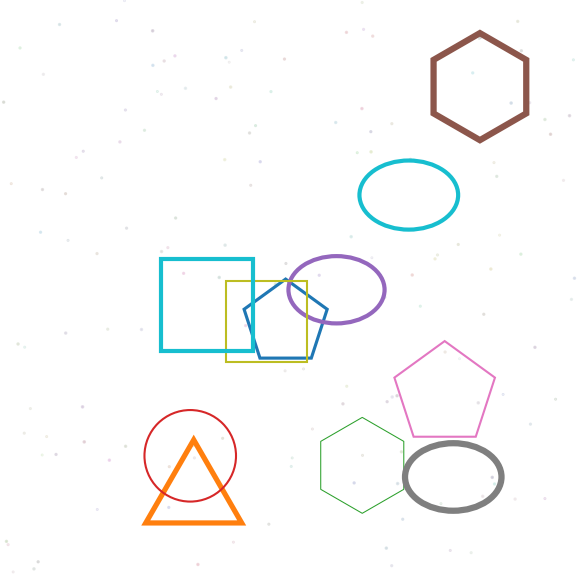[{"shape": "pentagon", "thickness": 1.5, "radius": 0.38, "center": [0.495, 0.44]}, {"shape": "triangle", "thickness": 2.5, "radius": 0.48, "center": [0.335, 0.142]}, {"shape": "hexagon", "thickness": 0.5, "radius": 0.42, "center": [0.627, 0.193]}, {"shape": "circle", "thickness": 1, "radius": 0.4, "center": [0.329, 0.21]}, {"shape": "oval", "thickness": 2, "radius": 0.42, "center": [0.583, 0.497]}, {"shape": "hexagon", "thickness": 3, "radius": 0.46, "center": [0.831, 0.849]}, {"shape": "pentagon", "thickness": 1, "radius": 0.46, "center": [0.77, 0.317]}, {"shape": "oval", "thickness": 3, "radius": 0.42, "center": [0.785, 0.173]}, {"shape": "square", "thickness": 1, "radius": 0.35, "center": [0.461, 0.442]}, {"shape": "square", "thickness": 2, "radius": 0.4, "center": [0.358, 0.471]}, {"shape": "oval", "thickness": 2, "radius": 0.43, "center": [0.708, 0.661]}]